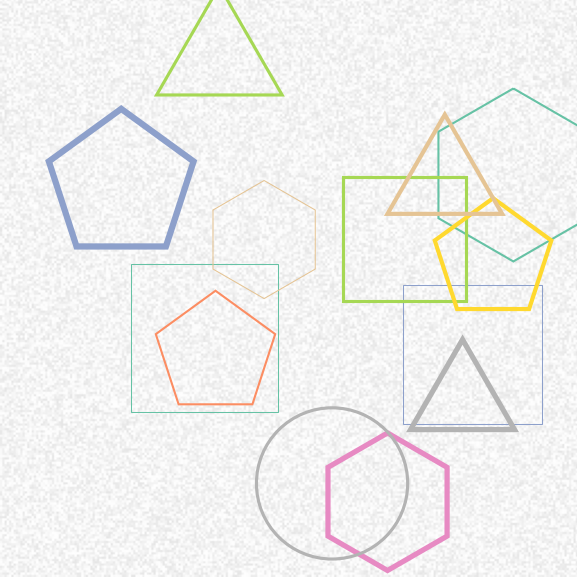[{"shape": "square", "thickness": 0.5, "radius": 0.64, "center": [0.354, 0.414]}, {"shape": "hexagon", "thickness": 1, "radius": 0.75, "center": [0.889, 0.696]}, {"shape": "pentagon", "thickness": 1, "radius": 0.54, "center": [0.373, 0.387]}, {"shape": "square", "thickness": 0.5, "radius": 0.6, "center": [0.818, 0.386]}, {"shape": "pentagon", "thickness": 3, "radius": 0.66, "center": [0.21, 0.679]}, {"shape": "hexagon", "thickness": 2.5, "radius": 0.6, "center": [0.671, 0.13]}, {"shape": "triangle", "thickness": 1.5, "radius": 0.63, "center": [0.38, 0.897]}, {"shape": "square", "thickness": 1.5, "radius": 0.53, "center": [0.7, 0.585]}, {"shape": "pentagon", "thickness": 2, "radius": 0.53, "center": [0.854, 0.55]}, {"shape": "triangle", "thickness": 2, "radius": 0.57, "center": [0.77, 0.686]}, {"shape": "hexagon", "thickness": 0.5, "radius": 0.51, "center": [0.457, 0.584]}, {"shape": "circle", "thickness": 1.5, "radius": 0.65, "center": [0.575, 0.162]}, {"shape": "triangle", "thickness": 2.5, "radius": 0.52, "center": [0.801, 0.307]}]